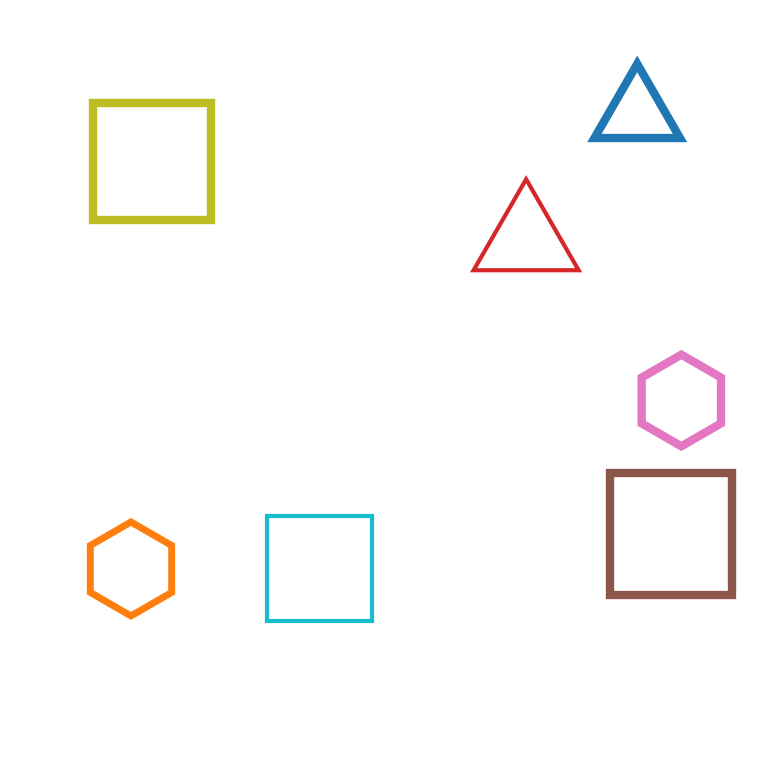[{"shape": "triangle", "thickness": 3, "radius": 0.32, "center": [0.828, 0.853]}, {"shape": "hexagon", "thickness": 2.5, "radius": 0.31, "center": [0.17, 0.261]}, {"shape": "triangle", "thickness": 1.5, "radius": 0.39, "center": [0.683, 0.688]}, {"shape": "square", "thickness": 3, "radius": 0.4, "center": [0.872, 0.306]}, {"shape": "hexagon", "thickness": 3, "radius": 0.3, "center": [0.885, 0.48]}, {"shape": "square", "thickness": 3, "radius": 0.38, "center": [0.197, 0.79]}, {"shape": "square", "thickness": 1.5, "radius": 0.34, "center": [0.415, 0.262]}]